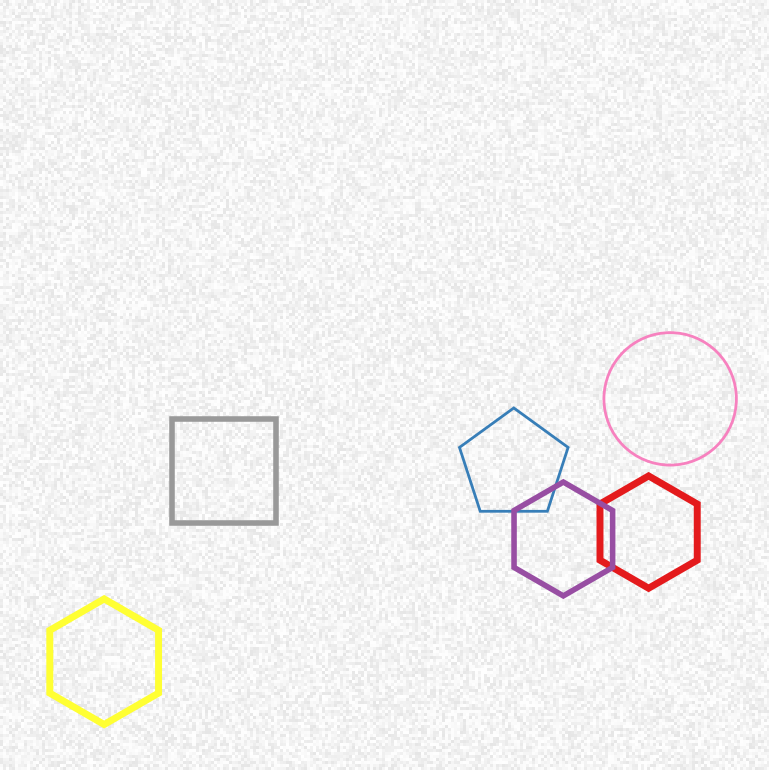[{"shape": "hexagon", "thickness": 2.5, "radius": 0.36, "center": [0.842, 0.309]}, {"shape": "pentagon", "thickness": 1, "radius": 0.37, "center": [0.667, 0.396]}, {"shape": "hexagon", "thickness": 2, "radius": 0.37, "center": [0.732, 0.3]}, {"shape": "hexagon", "thickness": 2.5, "radius": 0.41, "center": [0.135, 0.141]}, {"shape": "circle", "thickness": 1, "radius": 0.43, "center": [0.87, 0.482]}, {"shape": "square", "thickness": 2, "radius": 0.34, "center": [0.291, 0.388]}]